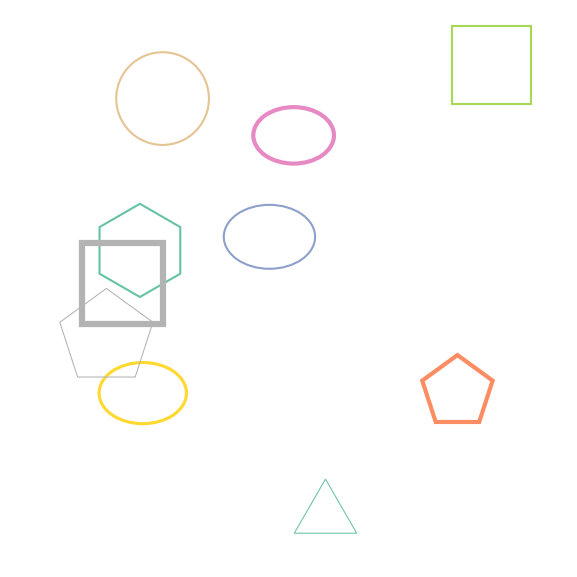[{"shape": "triangle", "thickness": 0.5, "radius": 0.31, "center": [0.564, 0.107]}, {"shape": "hexagon", "thickness": 1, "radius": 0.4, "center": [0.242, 0.566]}, {"shape": "pentagon", "thickness": 2, "radius": 0.32, "center": [0.792, 0.32]}, {"shape": "oval", "thickness": 1, "radius": 0.4, "center": [0.467, 0.589]}, {"shape": "oval", "thickness": 2, "radius": 0.35, "center": [0.508, 0.765]}, {"shape": "square", "thickness": 1, "radius": 0.34, "center": [0.851, 0.886]}, {"shape": "oval", "thickness": 1.5, "radius": 0.38, "center": [0.247, 0.318]}, {"shape": "circle", "thickness": 1, "radius": 0.4, "center": [0.282, 0.828]}, {"shape": "pentagon", "thickness": 0.5, "radius": 0.42, "center": [0.184, 0.415]}, {"shape": "square", "thickness": 3, "radius": 0.35, "center": [0.212, 0.509]}]